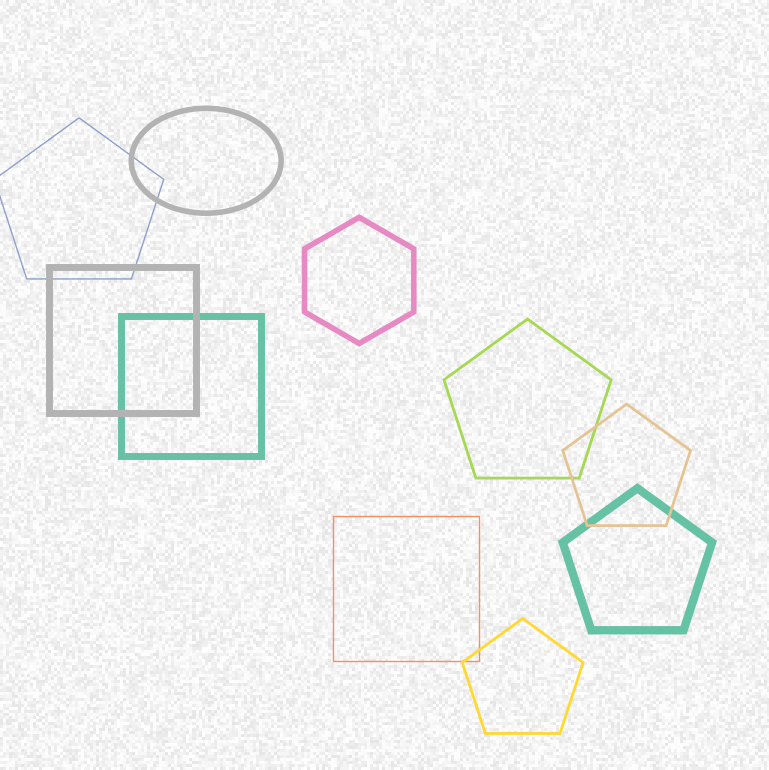[{"shape": "square", "thickness": 2.5, "radius": 0.45, "center": [0.248, 0.499]}, {"shape": "pentagon", "thickness": 3, "radius": 0.51, "center": [0.828, 0.264]}, {"shape": "square", "thickness": 0.5, "radius": 0.47, "center": [0.527, 0.236]}, {"shape": "pentagon", "thickness": 0.5, "radius": 0.58, "center": [0.103, 0.731]}, {"shape": "hexagon", "thickness": 2, "radius": 0.41, "center": [0.466, 0.636]}, {"shape": "pentagon", "thickness": 1, "radius": 0.57, "center": [0.685, 0.471]}, {"shape": "pentagon", "thickness": 1, "radius": 0.41, "center": [0.679, 0.114]}, {"shape": "pentagon", "thickness": 1, "radius": 0.44, "center": [0.814, 0.388]}, {"shape": "oval", "thickness": 2, "radius": 0.49, "center": [0.268, 0.791]}, {"shape": "square", "thickness": 2.5, "radius": 0.48, "center": [0.159, 0.558]}]